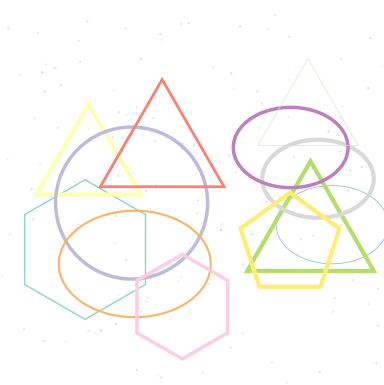[{"shape": "hexagon", "thickness": 1, "radius": 0.91, "center": [0.221, 0.352]}, {"shape": "triangle", "thickness": 3, "radius": 0.78, "center": [0.23, 0.573]}, {"shape": "circle", "thickness": 2.5, "radius": 0.99, "center": [0.342, 0.473]}, {"shape": "triangle", "thickness": 2, "radius": 0.93, "center": [0.421, 0.608]}, {"shape": "oval", "thickness": 0.5, "radius": 0.73, "center": [0.862, 0.416]}, {"shape": "oval", "thickness": 1.5, "radius": 0.99, "center": [0.35, 0.314]}, {"shape": "triangle", "thickness": 3, "radius": 0.95, "center": [0.806, 0.391]}, {"shape": "hexagon", "thickness": 2.5, "radius": 0.68, "center": [0.473, 0.203]}, {"shape": "oval", "thickness": 3, "radius": 0.72, "center": [0.826, 0.536]}, {"shape": "oval", "thickness": 2.5, "radius": 0.74, "center": [0.755, 0.617]}, {"shape": "triangle", "thickness": 0.5, "radius": 0.75, "center": [0.8, 0.697]}, {"shape": "pentagon", "thickness": 3, "radius": 0.68, "center": [0.753, 0.365]}]